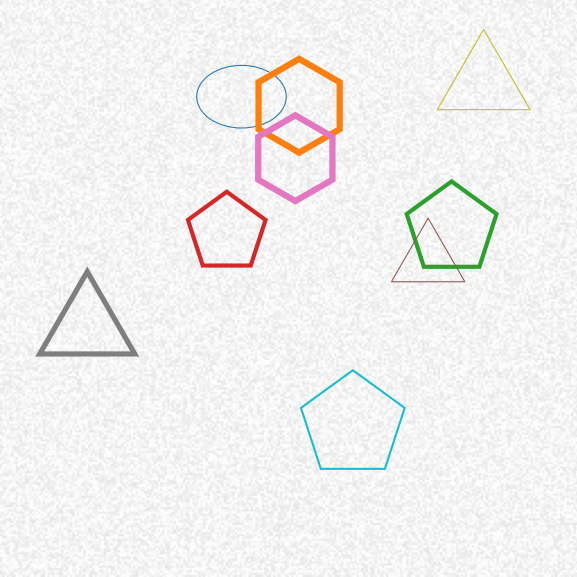[{"shape": "oval", "thickness": 0.5, "radius": 0.39, "center": [0.418, 0.832]}, {"shape": "hexagon", "thickness": 3, "radius": 0.41, "center": [0.518, 0.816]}, {"shape": "pentagon", "thickness": 2, "radius": 0.41, "center": [0.782, 0.603]}, {"shape": "pentagon", "thickness": 2, "radius": 0.35, "center": [0.393, 0.596]}, {"shape": "triangle", "thickness": 0.5, "radius": 0.37, "center": [0.741, 0.548]}, {"shape": "hexagon", "thickness": 3, "radius": 0.37, "center": [0.511, 0.725]}, {"shape": "triangle", "thickness": 2.5, "radius": 0.48, "center": [0.151, 0.434]}, {"shape": "triangle", "thickness": 0.5, "radius": 0.46, "center": [0.838, 0.856]}, {"shape": "pentagon", "thickness": 1, "radius": 0.47, "center": [0.611, 0.264]}]